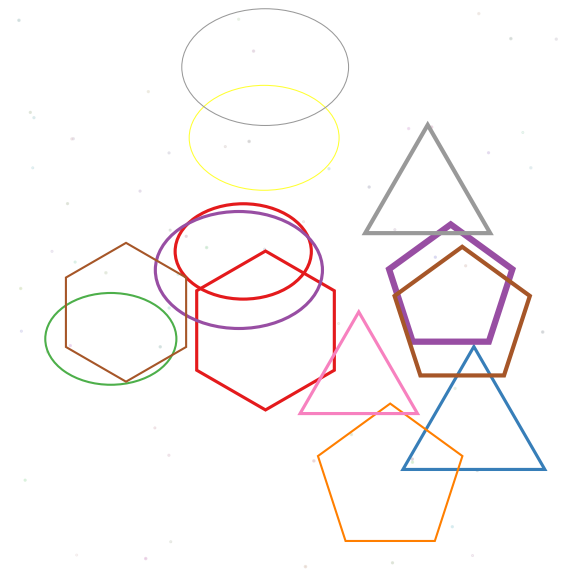[{"shape": "hexagon", "thickness": 1.5, "radius": 0.69, "center": [0.46, 0.427]}, {"shape": "oval", "thickness": 1.5, "radius": 0.59, "center": [0.421, 0.564]}, {"shape": "triangle", "thickness": 1.5, "radius": 0.71, "center": [0.821, 0.257]}, {"shape": "oval", "thickness": 1, "radius": 0.57, "center": [0.192, 0.412]}, {"shape": "oval", "thickness": 1.5, "radius": 0.72, "center": [0.414, 0.532]}, {"shape": "pentagon", "thickness": 3, "radius": 0.56, "center": [0.78, 0.498]}, {"shape": "pentagon", "thickness": 1, "radius": 0.66, "center": [0.676, 0.169]}, {"shape": "oval", "thickness": 0.5, "radius": 0.65, "center": [0.457, 0.76]}, {"shape": "pentagon", "thickness": 2, "radius": 0.62, "center": [0.8, 0.449]}, {"shape": "hexagon", "thickness": 1, "radius": 0.6, "center": [0.218, 0.458]}, {"shape": "triangle", "thickness": 1.5, "radius": 0.59, "center": [0.621, 0.342]}, {"shape": "triangle", "thickness": 2, "radius": 0.62, "center": [0.741, 0.658]}, {"shape": "oval", "thickness": 0.5, "radius": 0.72, "center": [0.459, 0.883]}]